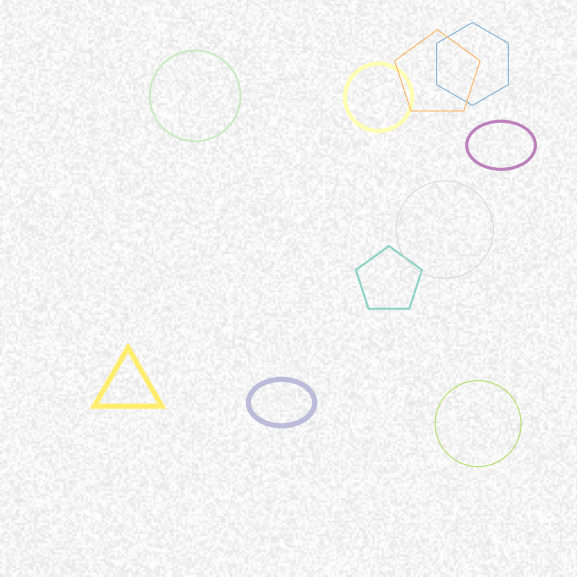[{"shape": "pentagon", "thickness": 1, "radius": 0.3, "center": [0.673, 0.513]}, {"shape": "circle", "thickness": 2, "radius": 0.29, "center": [0.656, 0.831]}, {"shape": "oval", "thickness": 2.5, "radius": 0.29, "center": [0.488, 0.302]}, {"shape": "hexagon", "thickness": 0.5, "radius": 0.36, "center": [0.818, 0.888]}, {"shape": "pentagon", "thickness": 0.5, "radius": 0.39, "center": [0.757, 0.87]}, {"shape": "circle", "thickness": 0.5, "radius": 0.37, "center": [0.828, 0.266]}, {"shape": "circle", "thickness": 0.5, "radius": 0.42, "center": [0.77, 0.601]}, {"shape": "oval", "thickness": 1.5, "radius": 0.3, "center": [0.868, 0.748]}, {"shape": "circle", "thickness": 1, "radius": 0.39, "center": [0.338, 0.833]}, {"shape": "triangle", "thickness": 2.5, "radius": 0.34, "center": [0.222, 0.33]}]